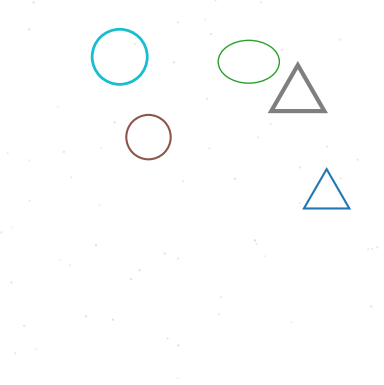[{"shape": "triangle", "thickness": 1.5, "radius": 0.34, "center": [0.848, 0.493]}, {"shape": "oval", "thickness": 1, "radius": 0.4, "center": [0.646, 0.84]}, {"shape": "circle", "thickness": 1.5, "radius": 0.29, "center": [0.386, 0.644]}, {"shape": "triangle", "thickness": 3, "radius": 0.4, "center": [0.774, 0.751]}, {"shape": "circle", "thickness": 2, "radius": 0.36, "center": [0.311, 0.852]}]